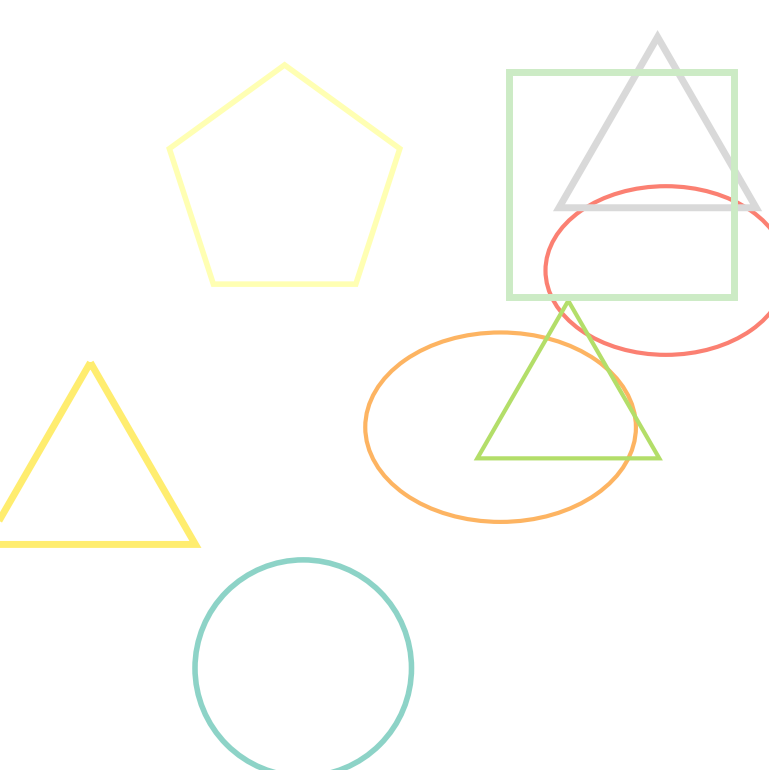[{"shape": "circle", "thickness": 2, "radius": 0.7, "center": [0.394, 0.132]}, {"shape": "pentagon", "thickness": 2, "radius": 0.79, "center": [0.37, 0.758]}, {"shape": "oval", "thickness": 1.5, "radius": 0.78, "center": [0.865, 0.649]}, {"shape": "oval", "thickness": 1.5, "radius": 0.88, "center": [0.65, 0.445]}, {"shape": "triangle", "thickness": 1.5, "radius": 0.68, "center": [0.738, 0.473]}, {"shape": "triangle", "thickness": 2.5, "radius": 0.74, "center": [0.854, 0.804]}, {"shape": "square", "thickness": 2.5, "radius": 0.73, "center": [0.807, 0.761]}, {"shape": "triangle", "thickness": 2.5, "radius": 0.79, "center": [0.117, 0.372]}]